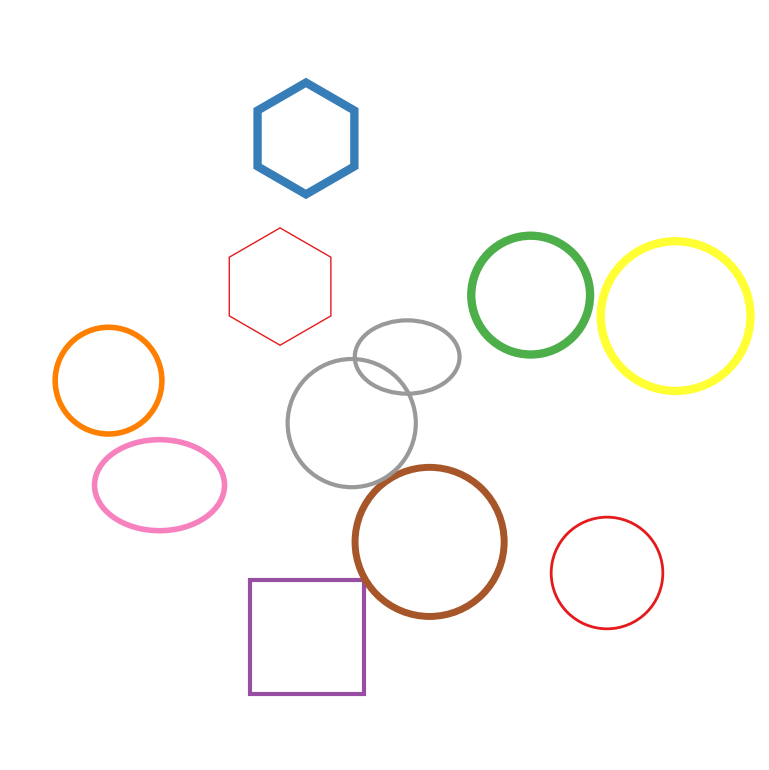[{"shape": "hexagon", "thickness": 0.5, "radius": 0.38, "center": [0.364, 0.628]}, {"shape": "circle", "thickness": 1, "radius": 0.36, "center": [0.788, 0.256]}, {"shape": "hexagon", "thickness": 3, "radius": 0.36, "center": [0.397, 0.82]}, {"shape": "circle", "thickness": 3, "radius": 0.39, "center": [0.689, 0.617]}, {"shape": "square", "thickness": 1.5, "radius": 0.37, "center": [0.399, 0.173]}, {"shape": "circle", "thickness": 2, "radius": 0.35, "center": [0.141, 0.506]}, {"shape": "circle", "thickness": 3, "radius": 0.49, "center": [0.877, 0.59]}, {"shape": "circle", "thickness": 2.5, "radius": 0.48, "center": [0.558, 0.296]}, {"shape": "oval", "thickness": 2, "radius": 0.42, "center": [0.207, 0.37]}, {"shape": "circle", "thickness": 1.5, "radius": 0.42, "center": [0.457, 0.451]}, {"shape": "oval", "thickness": 1.5, "radius": 0.34, "center": [0.529, 0.536]}]